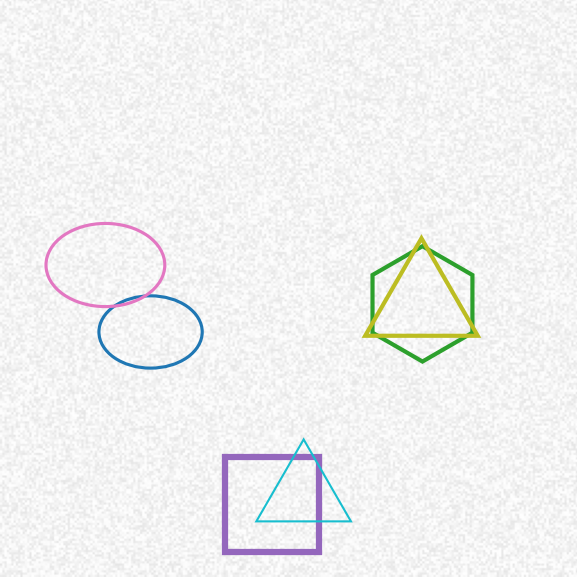[{"shape": "oval", "thickness": 1.5, "radius": 0.45, "center": [0.261, 0.424]}, {"shape": "hexagon", "thickness": 2, "radius": 0.5, "center": [0.732, 0.473]}, {"shape": "square", "thickness": 3, "radius": 0.41, "center": [0.471, 0.126]}, {"shape": "oval", "thickness": 1.5, "radius": 0.51, "center": [0.182, 0.54]}, {"shape": "triangle", "thickness": 2, "radius": 0.56, "center": [0.73, 0.474]}, {"shape": "triangle", "thickness": 1, "radius": 0.47, "center": [0.526, 0.144]}]